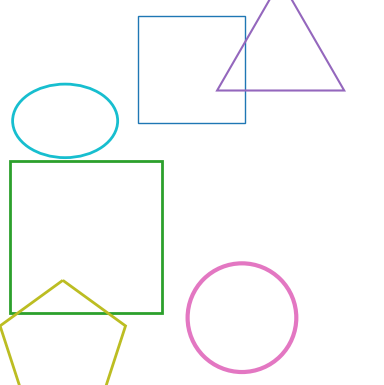[{"shape": "square", "thickness": 1, "radius": 0.7, "center": [0.498, 0.82]}, {"shape": "square", "thickness": 2, "radius": 0.99, "center": [0.223, 0.384]}, {"shape": "triangle", "thickness": 1.5, "radius": 0.95, "center": [0.729, 0.86]}, {"shape": "circle", "thickness": 3, "radius": 0.71, "center": [0.628, 0.175]}, {"shape": "pentagon", "thickness": 2, "radius": 0.86, "center": [0.163, 0.101]}, {"shape": "oval", "thickness": 2, "radius": 0.68, "center": [0.169, 0.686]}]